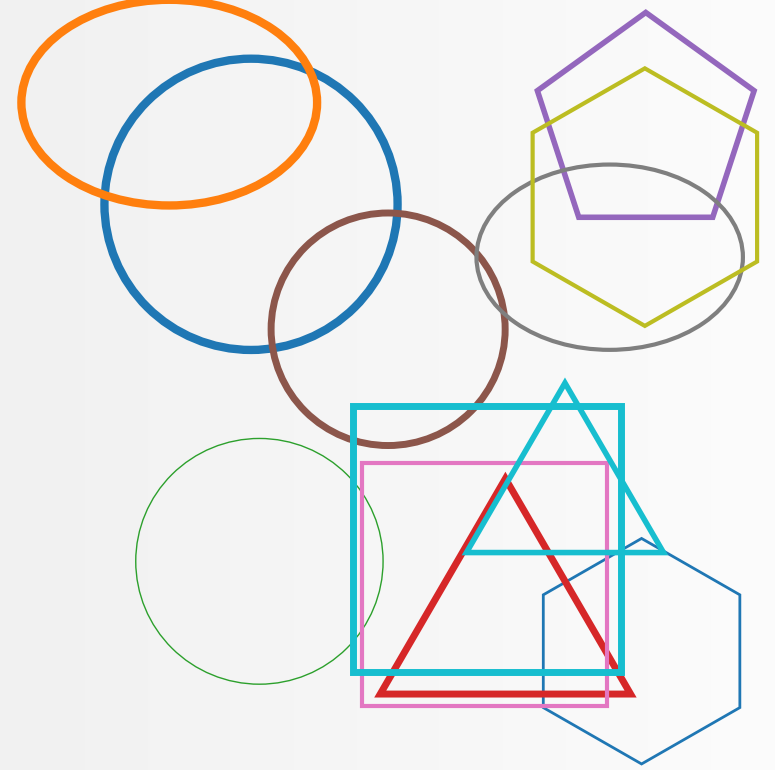[{"shape": "hexagon", "thickness": 1, "radius": 0.73, "center": [0.828, 0.154]}, {"shape": "circle", "thickness": 3, "radius": 0.95, "center": [0.324, 0.735]}, {"shape": "oval", "thickness": 3, "radius": 0.95, "center": [0.218, 0.867]}, {"shape": "circle", "thickness": 0.5, "radius": 0.8, "center": [0.335, 0.271]}, {"shape": "triangle", "thickness": 2.5, "radius": 0.93, "center": [0.652, 0.192]}, {"shape": "pentagon", "thickness": 2, "radius": 0.74, "center": [0.833, 0.837]}, {"shape": "circle", "thickness": 2.5, "radius": 0.76, "center": [0.501, 0.572]}, {"shape": "square", "thickness": 1.5, "radius": 0.79, "center": [0.625, 0.241]}, {"shape": "oval", "thickness": 1.5, "radius": 0.86, "center": [0.787, 0.666]}, {"shape": "hexagon", "thickness": 1.5, "radius": 0.84, "center": [0.832, 0.744]}, {"shape": "square", "thickness": 2.5, "radius": 0.86, "center": [0.628, 0.3]}, {"shape": "triangle", "thickness": 2, "radius": 0.73, "center": [0.729, 0.356]}]